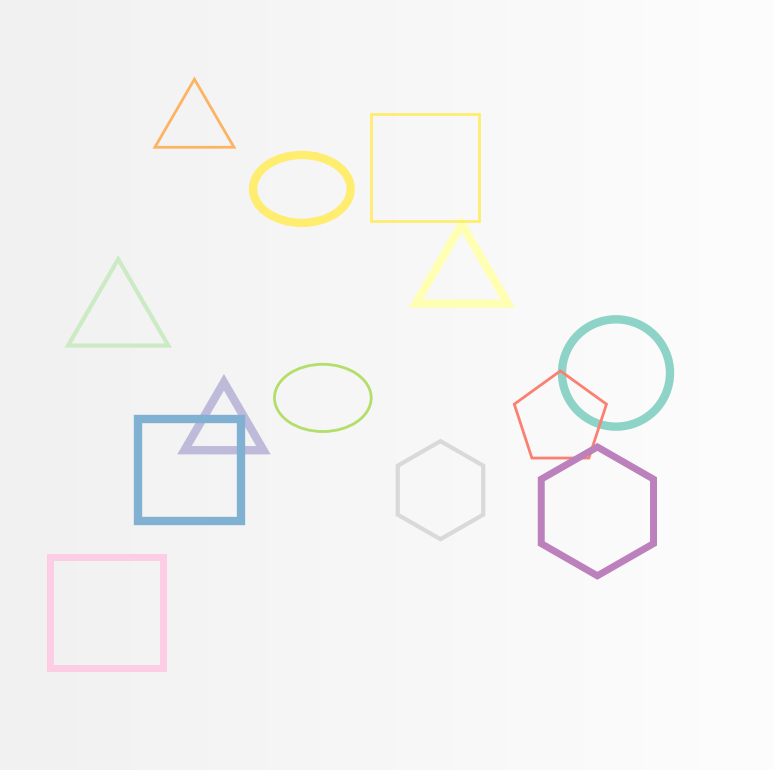[{"shape": "circle", "thickness": 3, "radius": 0.35, "center": [0.795, 0.516]}, {"shape": "triangle", "thickness": 3, "radius": 0.34, "center": [0.596, 0.64]}, {"shape": "triangle", "thickness": 3, "radius": 0.29, "center": [0.289, 0.445]}, {"shape": "pentagon", "thickness": 1, "radius": 0.31, "center": [0.723, 0.456]}, {"shape": "square", "thickness": 3, "radius": 0.33, "center": [0.245, 0.39]}, {"shape": "triangle", "thickness": 1, "radius": 0.29, "center": [0.251, 0.838]}, {"shape": "oval", "thickness": 1, "radius": 0.31, "center": [0.417, 0.483]}, {"shape": "square", "thickness": 2.5, "radius": 0.36, "center": [0.137, 0.204]}, {"shape": "hexagon", "thickness": 1.5, "radius": 0.32, "center": [0.568, 0.363]}, {"shape": "hexagon", "thickness": 2.5, "radius": 0.42, "center": [0.771, 0.336]}, {"shape": "triangle", "thickness": 1.5, "radius": 0.37, "center": [0.153, 0.589]}, {"shape": "oval", "thickness": 3, "radius": 0.31, "center": [0.39, 0.755]}, {"shape": "square", "thickness": 1, "radius": 0.35, "center": [0.548, 0.783]}]